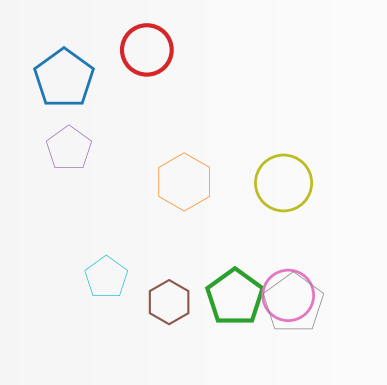[{"shape": "pentagon", "thickness": 2, "radius": 0.4, "center": [0.165, 0.797]}, {"shape": "hexagon", "thickness": 0.5, "radius": 0.38, "center": [0.475, 0.527]}, {"shape": "pentagon", "thickness": 3, "radius": 0.38, "center": [0.606, 0.228]}, {"shape": "circle", "thickness": 3, "radius": 0.32, "center": [0.379, 0.87]}, {"shape": "pentagon", "thickness": 0.5, "radius": 0.31, "center": [0.178, 0.614]}, {"shape": "hexagon", "thickness": 1.5, "radius": 0.29, "center": [0.436, 0.215]}, {"shape": "circle", "thickness": 2, "radius": 0.33, "center": [0.744, 0.233]}, {"shape": "pentagon", "thickness": 0.5, "radius": 0.41, "center": [0.757, 0.212]}, {"shape": "circle", "thickness": 2, "radius": 0.36, "center": [0.732, 0.525]}, {"shape": "pentagon", "thickness": 0.5, "radius": 0.29, "center": [0.274, 0.279]}]